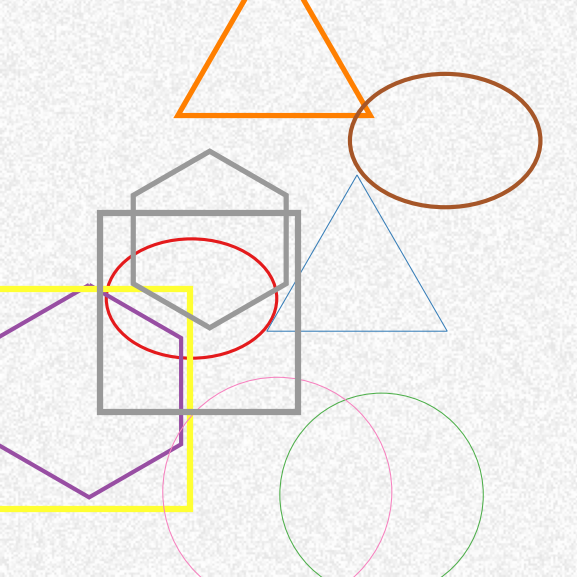[{"shape": "oval", "thickness": 1.5, "radius": 0.74, "center": [0.332, 0.482]}, {"shape": "triangle", "thickness": 0.5, "radius": 0.9, "center": [0.618, 0.516]}, {"shape": "circle", "thickness": 0.5, "radius": 0.88, "center": [0.661, 0.142]}, {"shape": "hexagon", "thickness": 2, "radius": 0.92, "center": [0.154, 0.322]}, {"shape": "triangle", "thickness": 2.5, "radius": 0.96, "center": [0.475, 0.895]}, {"shape": "square", "thickness": 3, "radius": 0.95, "center": [0.139, 0.309]}, {"shape": "oval", "thickness": 2, "radius": 0.82, "center": [0.771, 0.756]}, {"shape": "circle", "thickness": 0.5, "radius": 0.99, "center": [0.48, 0.148]}, {"shape": "square", "thickness": 3, "radius": 0.86, "center": [0.345, 0.458]}, {"shape": "hexagon", "thickness": 2.5, "radius": 0.76, "center": [0.363, 0.584]}]